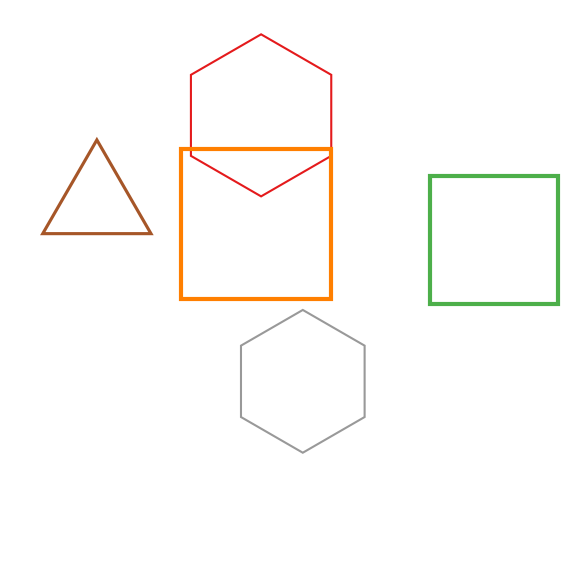[{"shape": "hexagon", "thickness": 1, "radius": 0.7, "center": [0.452, 0.799]}, {"shape": "square", "thickness": 2, "radius": 0.56, "center": [0.855, 0.584]}, {"shape": "square", "thickness": 2, "radius": 0.65, "center": [0.443, 0.611]}, {"shape": "triangle", "thickness": 1.5, "radius": 0.54, "center": [0.168, 0.649]}, {"shape": "hexagon", "thickness": 1, "radius": 0.62, "center": [0.524, 0.339]}]